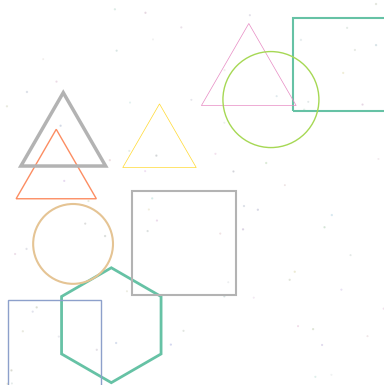[{"shape": "hexagon", "thickness": 2, "radius": 0.75, "center": [0.289, 0.155]}, {"shape": "square", "thickness": 1.5, "radius": 0.6, "center": [0.88, 0.832]}, {"shape": "triangle", "thickness": 1, "radius": 0.6, "center": [0.146, 0.544]}, {"shape": "square", "thickness": 1, "radius": 0.6, "center": [0.141, 0.102]}, {"shape": "triangle", "thickness": 0.5, "radius": 0.71, "center": [0.646, 0.797]}, {"shape": "circle", "thickness": 1, "radius": 0.62, "center": [0.704, 0.741]}, {"shape": "triangle", "thickness": 0.5, "radius": 0.55, "center": [0.414, 0.62]}, {"shape": "circle", "thickness": 1.5, "radius": 0.52, "center": [0.19, 0.366]}, {"shape": "square", "thickness": 1.5, "radius": 0.68, "center": [0.479, 0.368]}, {"shape": "triangle", "thickness": 2.5, "radius": 0.64, "center": [0.164, 0.632]}]